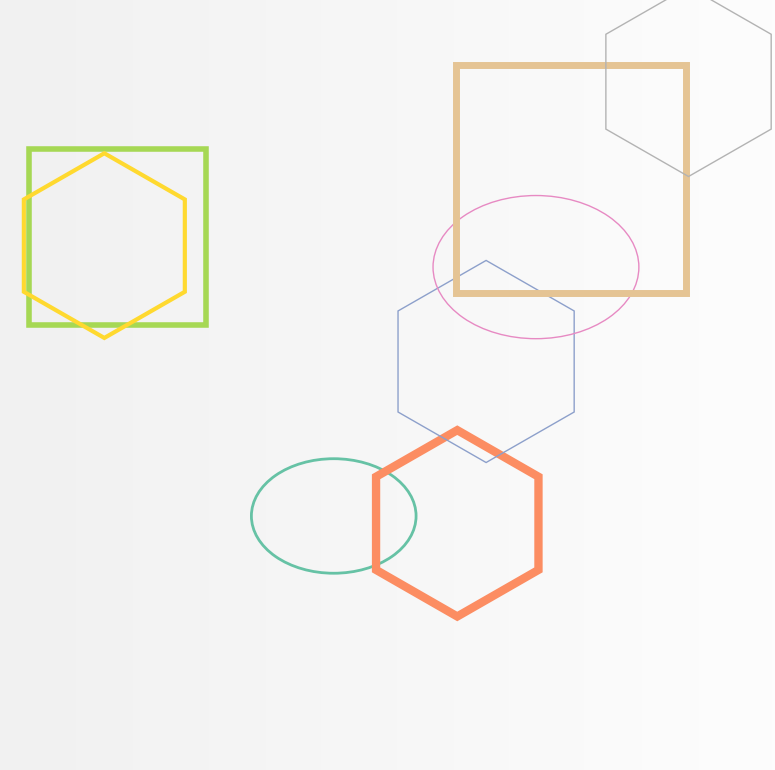[{"shape": "oval", "thickness": 1, "radius": 0.53, "center": [0.431, 0.33]}, {"shape": "hexagon", "thickness": 3, "radius": 0.6, "center": [0.59, 0.32]}, {"shape": "hexagon", "thickness": 0.5, "radius": 0.66, "center": [0.627, 0.531]}, {"shape": "oval", "thickness": 0.5, "radius": 0.66, "center": [0.692, 0.653]}, {"shape": "square", "thickness": 2, "radius": 0.57, "center": [0.151, 0.692]}, {"shape": "hexagon", "thickness": 1.5, "radius": 0.6, "center": [0.135, 0.681]}, {"shape": "square", "thickness": 2.5, "radius": 0.74, "center": [0.737, 0.767]}, {"shape": "hexagon", "thickness": 0.5, "radius": 0.62, "center": [0.888, 0.894]}]